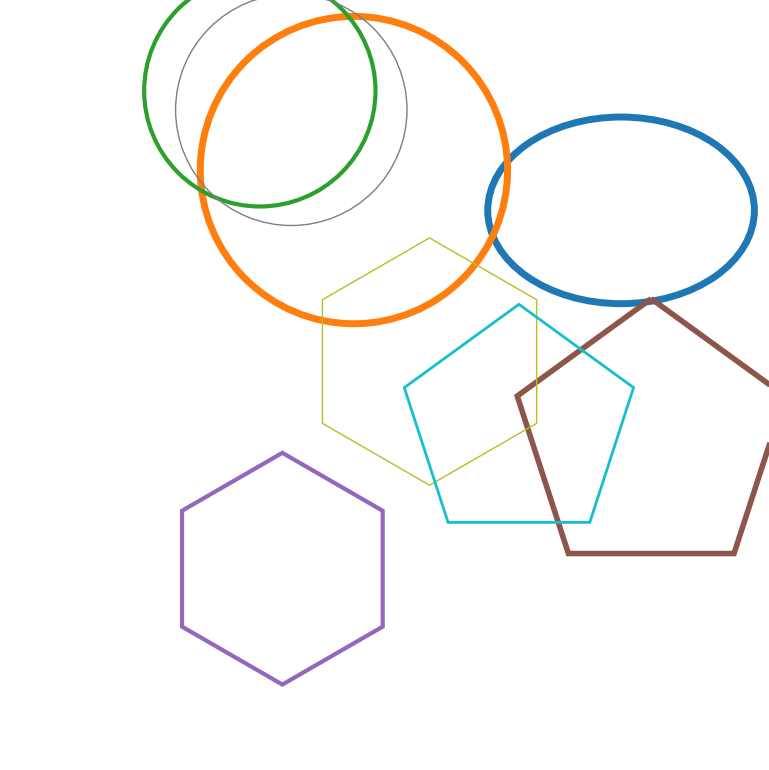[{"shape": "oval", "thickness": 2.5, "radius": 0.87, "center": [0.807, 0.727]}, {"shape": "circle", "thickness": 2.5, "radius": 1.0, "center": [0.46, 0.779]}, {"shape": "circle", "thickness": 1.5, "radius": 0.75, "center": [0.337, 0.882]}, {"shape": "hexagon", "thickness": 1.5, "radius": 0.75, "center": [0.367, 0.261]}, {"shape": "pentagon", "thickness": 2, "radius": 0.91, "center": [0.846, 0.429]}, {"shape": "circle", "thickness": 0.5, "radius": 0.75, "center": [0.378, 0.857]}, {"shape": "hexagon", "thickness": 0.5, "radius": 0.8, "center": [0.558, 0.53]}, {"shape": "pentagon", "thickness": 1, "radius": 0.78, "center": [0.674, 0.448]}]